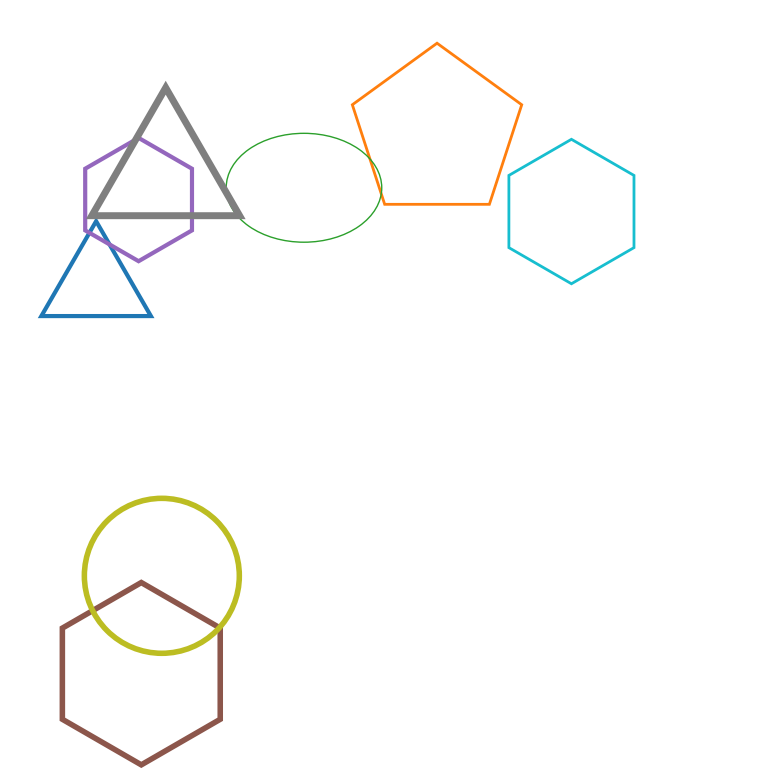[{"shape": "triangle", "thickness": 1.5, "radius": 0.41, "center": [0.125, 0.631]}, {"shape": "pentagon", "thickness": 1, "radius": 0.58, "center": [0.568, 0.828]}, {"shape": "oval", "thickness": 0.5, "radius": 0.51, "center": [0.395, 0.756]}, {"shape": "hexagon", "thickness": 1.5, "radius": 0.4, "center": [0.18, 0.741]}, {"shape": "hexagon", "thickness": 2, "radius": 0.59, "center": [0.184, 0.125]}, {"shape": "triangle", "thickness": 2.5, "radius": 0.55, "center": [0.215, 0.775]}, {"shape": "circle", "thickness": 2, "radius": 0.5, "center": [0.21, 0.252]}, {"shape": "hexagon", "thickness": 1, "radius": 0.47, "center": [0.742, 0.725]}]